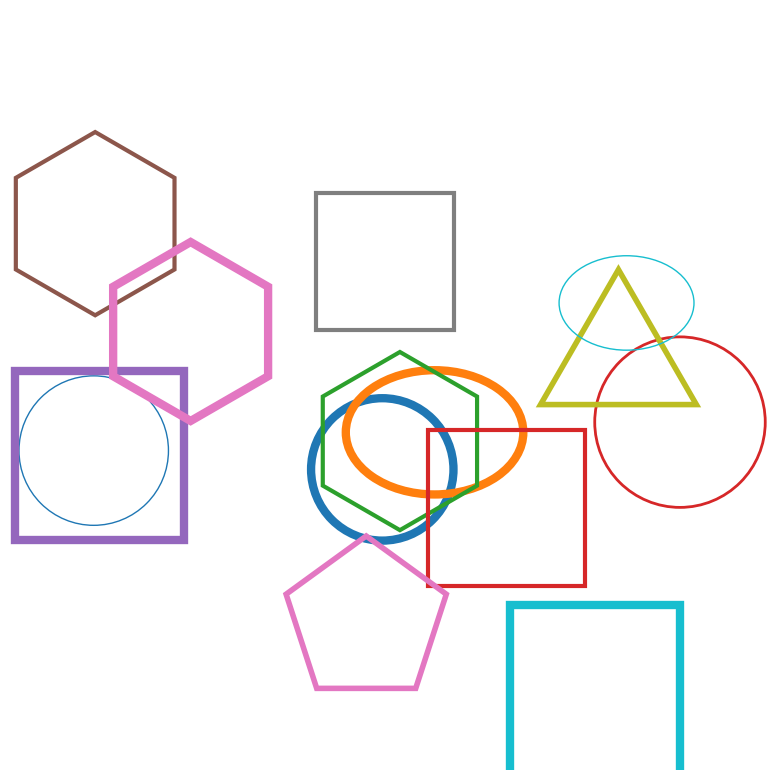[{"shape": "circle", "thickness": 0.5, "radius": 0.49, "center": [0.122, 0.415]}, {"shape": "circle", "thickness": 3, "radius": 0.46, "center": [0.496, 0.39]}, {"shape": "oval", "thickness": 3, "radius": 0.58, "center": [0.564, 0.439]}, {"shape": "hexagon", "thickness": 1.5, "radius": 0.58, "center": [0.519, 0.427]}, {"shape": "square", "thickness": 1.5, "radius": 0.51, "center": [0.658, 0.34]}, {"shape": "circle", "thickness": 1, "radius": 0.55, "center": [0.883, 0.452]}, {"shape": "square", "thickness": 3, "radius": 0.55, "center": [0.129, 0.409]}, {"shape": "hexagon", "thickness": 1.5, "radius": 0.59, "center": [0.124, 0.71]}, {"shape": "pentagon", "thickness": 2, "radius": 0.55, "center": [0.476, 0.195]}, {"shape": "hexagon", "thickness": 3, "radius": 0.58, "center": [0.248, 0.569]}, {"shape": "square", "thickness": 1.5, "radius": 0.45, "center": [0.5, 0.66]}, {"shape": "triangle", "thickness": 2, "radius": 0.58, "center": [0.803, 0.533]}, {"shape": "oval", "thickness": 0.5, "radius": 0.44, "center": [0.814, 0.607]}, {"shape": "square", "thickness": 3, "radius": 0.55, "center": [0.772, 0.104]}]